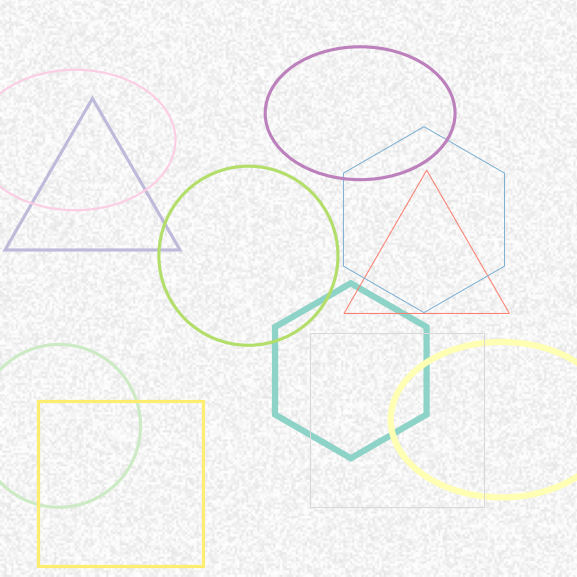[{"shape": "hexagon", "thickness": 3, "radius": 0.76, "center": [0.607, 0.357]}, {"shape": "oval", "thickness": 3, "radius": 0.96, "center": [0.869, 0.272]}, {"shape": "triangle", "thickness": 1.5, "radius": 0.87, "center": [0.16, 0.654]}, {"shape": "triangle", "thickness": 0.5, "radius": 0.83, "center": [0.739, 0.539]}, {"shape": "hexagon", "thickness": 0.5, "radius": 0.81, "center": [0.734, 0.619]}, {"shape": "circle", "thickness": 1.5, "radius": 0.78, "center": [0.43, 0.556]}, {"shape": "oval", "thickness": 1, "radius": 0.87, "center": [0.13, 0.757]}, {"shape": "square", "thickness": 0.5, "radius": 0.75, "center": [0.688, 0.271]}, {"shape": "oval", "thickness": 1.5, "radius": 0.82, "center": [0.624, 0.803]}, {"shape": "circle", "thickness": 1.5, "radius": 0.71, "center": [0.102, 0.262]}, {"shape": "square", "thickness": 1.5, "radius": 0.71, "center": [0.208, 0.162]}]